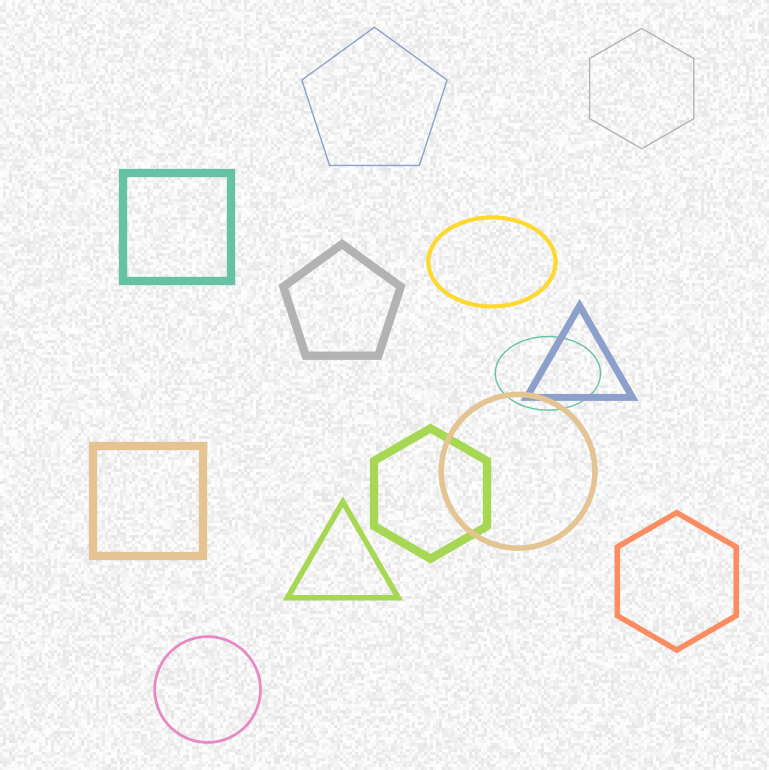[{"shape": "square", "thickness": 3, "radius": 0.35, "center": [0.23, 0.705]}, {"shape": "oval", "thickness": 0.5, "radius": 0.34, "center": [0.712, 0.515]}, {"shape": "hexagon", "thickness": 2, "radius": 0.45, "center": [0.879, 0.245]}, {"shape": "triangle", "thickness": 2.5, "radius": 0.4, "center": [0.753, 0.524]}, {"shape": "pentagon", "thickness": 0.5, "radius": 0.5, "center": [0.486, 0.865]}, {"shape": "circle", "thickness": 1, "radius": 0.34, "center": [0.27, 0.105]}, {"shape": "triangle", "thickness": 2, "radius": 0.42, "center": [0.445, 0.265]}, {"shape": "hexagon", "thickness": 3, "radius": 0.42, "center": [0.559, 0.359]}, {"shape": "oval", "thickness": 1.5, "radius": 0.41, "center": [0.639, 0.66]}, {"shape": "square", "thickness": 3, "radius": 0.36, "center": [0.192, 0.349]}, {"shape": "circle", "thickness": 2, "radius": 0.5, "center": [0.673, 0.388]}, {"shape": "pentagon", "thickness": 3, "radius": 0.4, "center": [0.444, 0.603]}, {"shape": "hexagon", "thickness": 0.5, "radius": 0.39, "center": [0.833, 0.885]}]